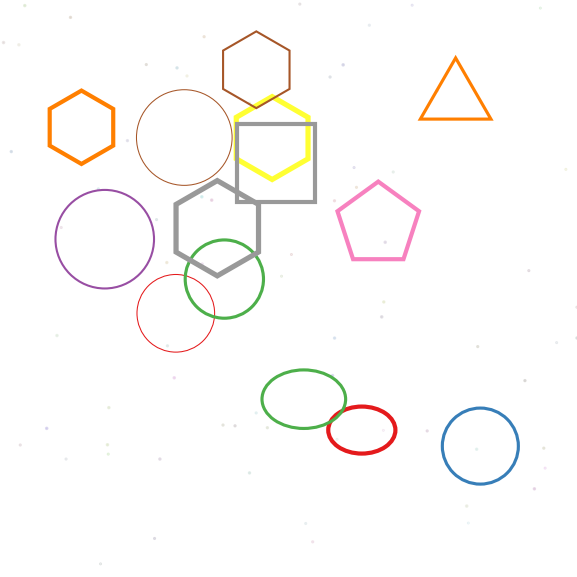[{"shape": "circle", "thickness": 0.5, "radius": 0.34, "center": [0.304, 0.457]}, {"shape": "oval", "thickness": 2, "radius": 0.29, "center": [0.627, 0.254]}, {"shape": "circle", "thickness": 1.5, "radius": 0.33, "center": [0.832, 0.227]}, {"shape": "oval", "thickness": 1.5, "radius": 0.36, "center": [0.526, 0.308]}, {"shape": "circle", "thickness": 1.5, "radius": 0.34, "center": [0.388, 0.516]}, {"shape": "circle", "thickness": 1, "radius": 0.43, "center": [0.181, 0.585]}, {"shape": "triangle", "thickness": 1.5, "radius": 0.35, "center": [0.789, 0.828]}, {"shape": "hexagon", "thickness": 2, "radius": 0.32, "center": [0.141, 0.779]}, {"shape": "hexagon", "thickness": 2.5, "radius": 0.36, "center": [0.471, 0.76]}, {"shape": "hexagon", "thickness": 1, "radius": 0.33, "center": [0.444, 0.878]}, {"shape": "circle", "thickness": 0.5, "radius": 0.41, "center": [0.319, 0.761]}, {"shape": "pentagon", "thickness": 2, "radius": 0.37, "center": [0.655, 0.61]}, {"shape": "hexagon", "thickness": 2.5, "radius": 0.41, "center": [0.376, 0.604]}, {"shape": "square", "thickness": 2, "radius": 0.34, "center": [0.478, 0.717]}]